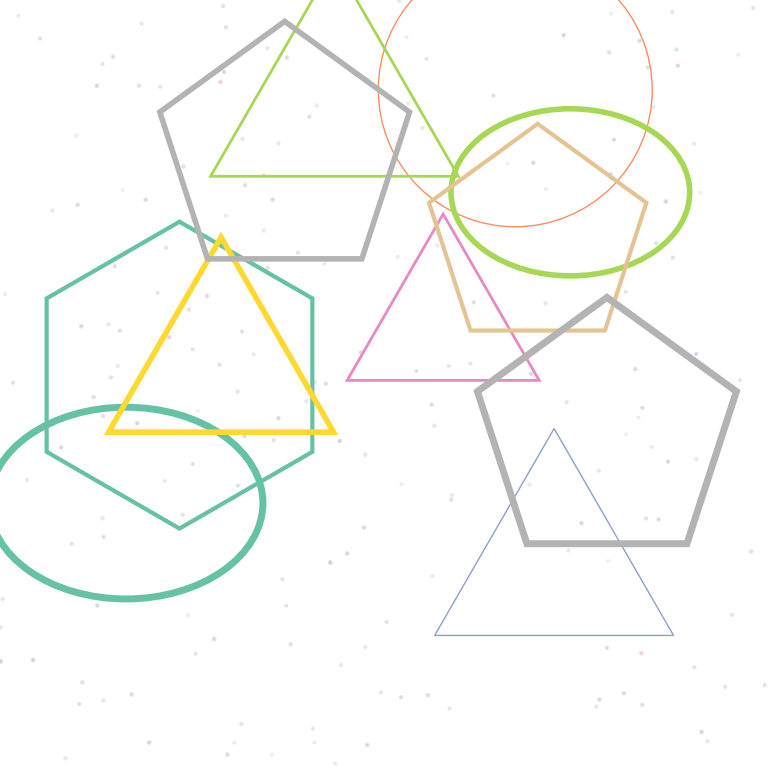[{"shape": "oval", "thickness": 2.5, "radius": 0.89, "center": [0.164, 0.347]}, {"shape": "hexagon", "thickness": 1.5, "radius": 1.0, "center": [0.233, 0.513]}, {"shape": "circle", "thickness": 0.5, "radius": 0.89, "center": [0.669, 0.883]}, {"shape": "triangle", "thickness": 0.5, "radius": 0.9, "center": [0.72, 0.264]}, {"shape": "triangle", "thickness": 1, "radius": 0.72, "center": [0.576, 0.578]}, {"shape": "triangle", "thickness": 1, "radius": 0.93, "center": [0.434, 0.864]}, {"shape": "oval", "thickness": 2, "radius": 0.77, "center": [0.741, 0.75]}, {"shape": "triangle", "thickness": 2, "radius": 0.84, "center": [0.287, 0.523]}, {"shape": "pentagon", "thickness": 1.5, "radius": 0.74, "center": [0.698, 0.691]}, {"shape": "pentagon", "thickness": 2, "radius": 0.85, "center": [0.37, 0.802]}, {"shape": "pentagon", "thickness": 2.5, "radius": 0.88, "center": [0.788, 0.437]}]